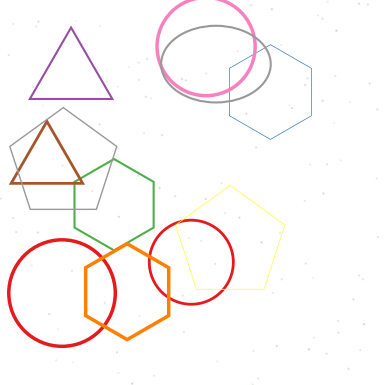[{"shape": "circle", "thickness": 2, "radius": 0.55, "center": [0.497, 0.319]}, {"shape": "circle", "thickness": 2.5, "radius": 0.69, "center": [0.161, 0.239]}, {"shape": "hexagon", "thickness": 0.5, "radius": 0.62, "center": [0.702, 0.761]}, {"shape": "hexagon", "thickness": 1.5, "radius": 0.59, "center": [0.296, 0.468]}, {"shape": "triangle", "thickness": 1.5, "radius": 0.62, "center": [0.185, 0.805]}, {"shape": "hexagon", "thickness": 2.5, "radius": 0.62, "center": [0.33, 0.242]}, {"shape": "pentagon", "thickness": 0.5, "radius": 0.75, "center": [0.598, 0.369]}, {"shape": "triangle", "thickness": 2, "radius": 0.54, "center": [0.122, 0.577]}, {"shape": "circle", "thickness": 2.5, "radius": 0.64, "center": [0.535, 0.879]}, {"shape": "pentagon", "thickness": 1, "radius": 0.73, "center": [0.164, 0.574]}, {"shape": "oval", "thickness": 1.5, "radius": 0.71, "center": [0.561, 0.833]}]